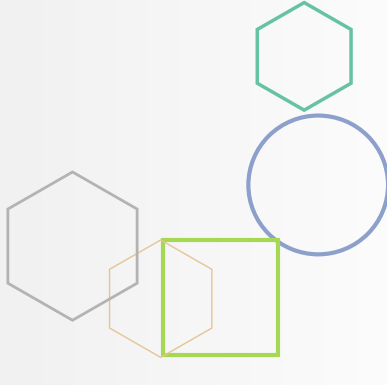[{"shape": "hexagon", "thickness": 2.5, "radius": 0.7, "center": [0.785, 0.854]}, {"shape": "circle", "thickness": 3, "radius": 0.9, "center": [0.821, 0.52]}, {"shape": "square", "thickness": 3, "radius": 0.74, "center": [0.568, 0.227]}, {"shape": "hexagon", "thickness": 1, "radius": 0.76, "center": [0.415, 0.224]}, {"shape": "hexagon", "thickness": 2, "radius": 0.96, "center": [0.187, 0.361]}]